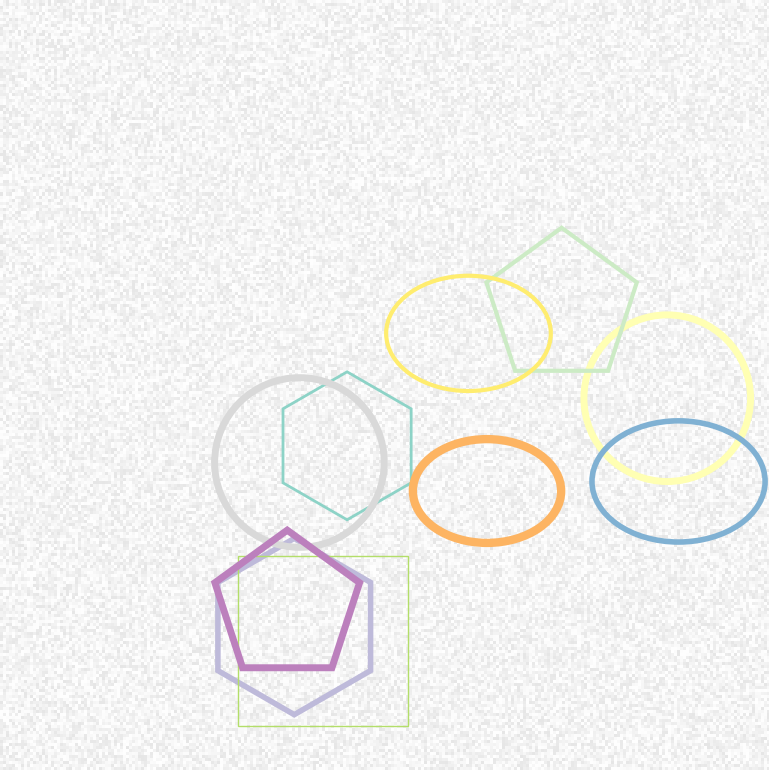[{"shape": "hexagon", "thickness": 1, "radius": 0.48, "center": [0.451, 0.421]}, {"shape": "circle", "thickness": 2.5, "radius": 0.54, "center": [0.867, 0.483]}, {"shape": "hexagon", "thickness": 2, "radius": 0.57, "center": [0.382, 0.186]}, {"shape": "oval", "thickness": 2, "radius": 0.56, "center": [0.881, 0.375]}, {"shape": "oval", "thickness": 3, "radius": 0.48, "center": [0.632, 0.362]}, {"shape": "square", "thickness": 0.5, "radius": 0.55, "center": [0.42, 0.168]}, {"shape": "circle", "thickness": 2.5, "radius": 0.55, "center": [0.389, 0.399]}, {"shape": "pentagon", "thickness": 2.5, "radius": 0.49, "center": [0.373, 0.213]}, {"shape": "pentagon", "thickness": 1.5, "radius": 0.51, "center": [0.729, 0.602]}, {"shape": "oval", "thickness": 1.5, "radius": 0.53, "center": [0.608, 0.567]}]